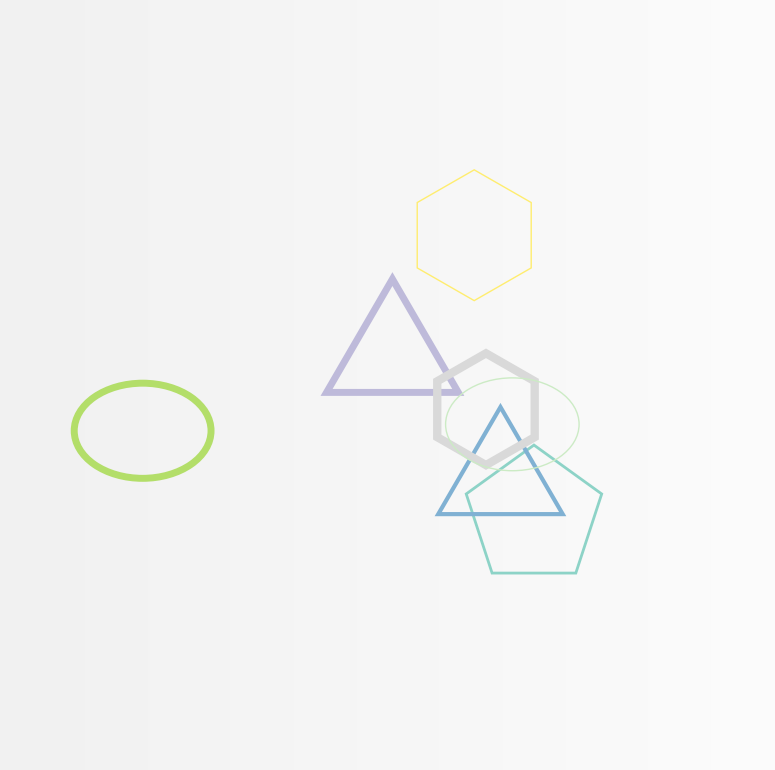[{"shape": "pentagon", "thickness": 1, "radius": 0.46, "center": [0.689, 0.33]}, {"shape": "triangle", "thickness": 2.5, "radius": 0.49, "center": [0.506, 0.539]}, {"shape": "triangle", "thickness": 1.5, "radius": 0.46, "center": [0.646, 0.379]}, {"shape": "oval", "thickness": 2.5, "radius": 0.44, "center": [0.184, 0.441]}, {"shape": "hexagon", "thickness": 3, "radius": 0.36, "center": [0.627, 0.469]}, {"shape": "oval", "thickness": 0.5, "radius": 0.43, "center": [0.661, 0.449]}, {"shape": "hexagon", "thickness": 0.5, "radius": 0.42, "center": [0.612, 0.695]}]